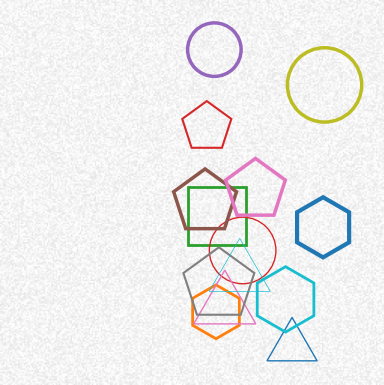[{"shape": "hexagon", "thickness": 3, "radius": 0.39, "center": [0.839, 0.41]}, {"shape": "triangle", "thickness": 1, "radius": 0.38, "center": [0.759, 0.1]}, {"shape": "hexagon", "thickness": 2, "radius": 0.35, "center": [0.561, 0.19]}, {"shape": "square", "thickness": 2, "radius": 0.38, "center": [0.564, 0.439]}, {"shape": "circle", "thickness": 1, "radius": 0.43, "center": [0.63, 0.349]}, {"shape": "pentagon", "thickness": 1.5, "radius": 0.34, "center": [0.537, 0.67]}, {"shape": "circle", "thickness": 2.5, "radius": 0.35, "center": [0.557, 0.871]}, {"shape": "pentagon", "thickness": 2.5, "radius": 0.43, "center": [0.533, 0.475]}, {"shape": "triangle", "thickness": 1, "radius": 0.47, "center": [0.584, 0.205]}, {"shape": "pentagon", "thickness": 2.5, "radius": 0.41, "center": [0.664, 0.507]}, {"shape": "pentagon", "thickness": 1.5, "radius": 0.48, "center": [0.568, 0.261]}, {"shape": "circle", "thickness": 2.5, "radius": 0.48, "center": [0.843, 0.779]}, {"shape": "triangle", "thickness": 0.5, "radius": 0.46, "center": [0.623, 0.289]}, {"shape": "hexagon", "thickness": 2, "radius": 0.42, "center": [0.742, 0.222]}]